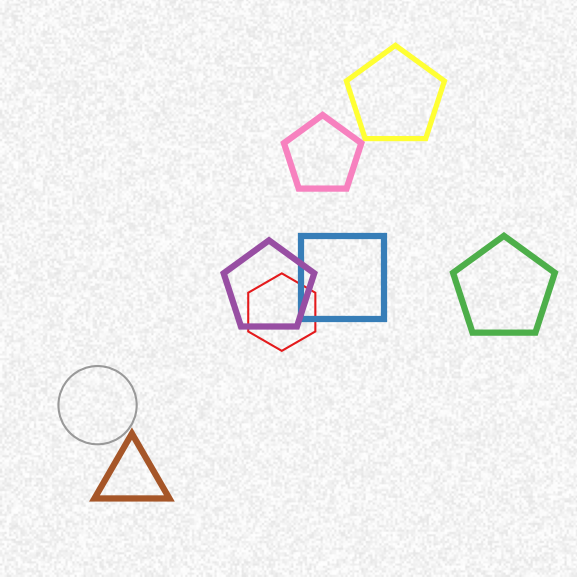[{"shape": "hexagon", "thickness": 1, "radius": 0.34, "center": [0.488, 0.459]}, {"shape": "square", "thickness": 3, "radius": 0.36, "center": [0.592, 0.518]}, {"shape": "pentagon", "thickness": 3, "radius": 0.46, "center": [0.873, 0.498]}, {"shape": "pentagon", "thickness": 3, "radius": 0.41, "center": [0.466, 0.5]}, {"shape": "pentagon", "thickness": 2.5, "radius": 0.45, "center": [0.685, 0.831]}, {"shape": "triangle", "thickness": 3, "radius": 0.37, "center": [0.228, 0.173]}, {"shape": "pentagon", "thickness": 3, "radius": 0.35, "center": [0.559, 0.73]}, {"shape": "circle", "thickness": 1, "radius": 0.34, "center": [0.169, 0.298]}]